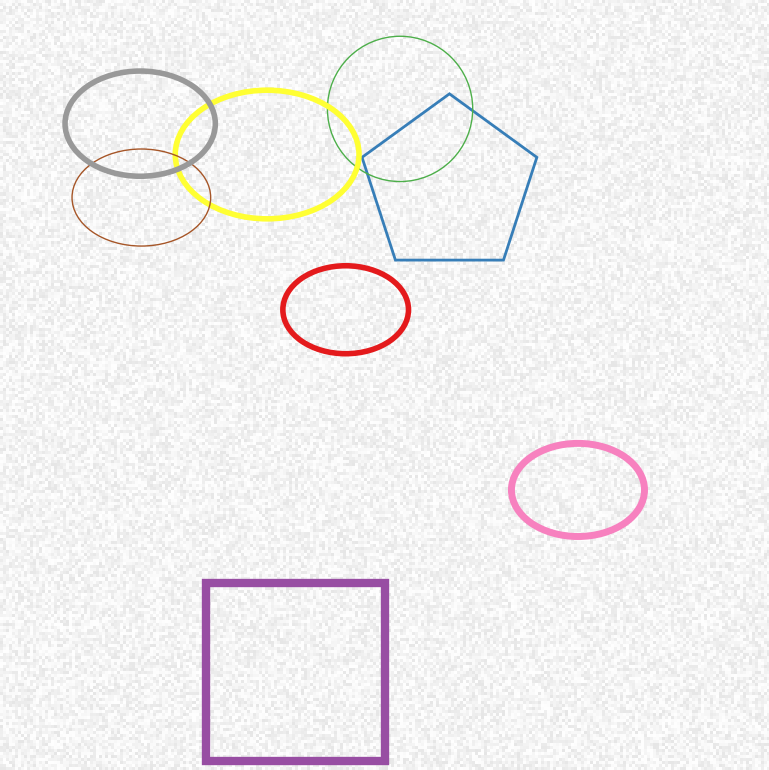[{"shape": "oval", "thickness": 2, "radius": 0.41, "center": [0.449, 0.598]}, {"shape": "pentagon", "thickness": 1, "radius": 0.6, "center": [0.584, 0.759]}, {"shape": "circle", "thickness": 0.5, "radius": 0.47, "center": [0.52, 0.859]}, {"shape": "square", "thickness": 3, "radius": 0.58, "center": [0.384, 0.127]}, {"shape": "oval", "thickness": 2, "radius": 0.6, "center": [0.347, 0.799]}, {"shape": "oval", "thickness": 0.5, "radius": 0.45, "center": [0.184, 0.743]}, {"shape": "oval", "thickness": 2.5, "radius": 0.43, "center": [0.751, 0.364]}, {"shape": "oval", "thickness": 2, "radius": 0.49, "center": [0.182, 0.839]}]